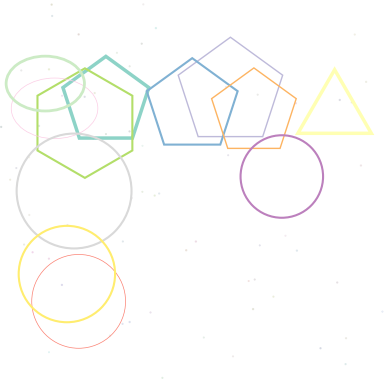[{"shape": "pentagon", "thickness": 2.5, "radius": 0.59, "center": [0.275, 0.736]}, {"shape": "triangle", "thickness": 2.5, "radius": 0.55, "center": [0.869, 0.709]}, {"shape": "pentagon", "thickness": 1, "radius": 0.71, "center": [0.599, 0.761]}, {"shape": "circle", "thickness": 0.5, "radius": 0.61, "center": [0.204, 0.217]}, {"shape": "pentagon", "thickness": 1.5, "radius": 0.62, "center": [0.499, 0.725]}, {"shape": "pentagon", "thickness": 1, "radius": 0.58, "center": [0.66, 0.708]}, {"shape": "hexagon", "thickness": 1.5, "radius": 0.71, "center": [0.221, 0.68]}, {"shape": "oval", "thickness": 0.5, "radius": 0.56, "center": [0.142, 0.719]}, {"shape": "circle", "thickness": 1.5, "radius": 0.75, "center": [0.192, 0.504]}, {"shape": "circle", "thickness": 1.5, "radius": 0.54, "center": [0.732, 0.542]}, {"shape": "oval", "thickness": 2, "radius": 0.51, "center": [0.118, 0.783]}, {"shape": "circle", "thickness": 1.5, "radius": 0.63, "center": [0.174, 0.288]}]